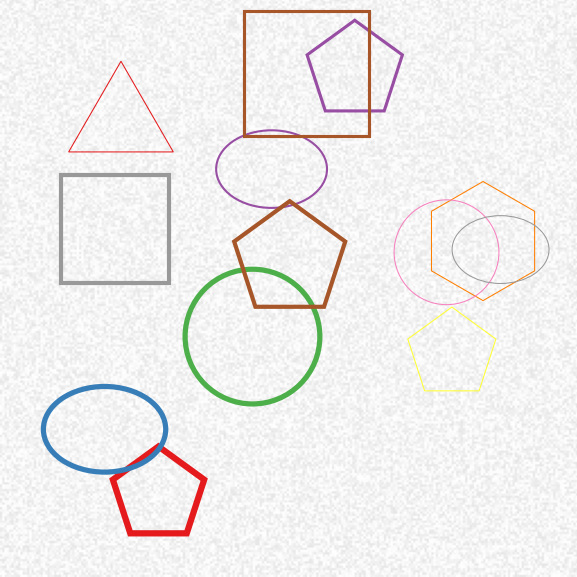[{"shape": "pentagon", "thickness": 3, "radius": 0.42, "center": [0.274, 0.143]}, {"shape": "triangle", "thickness": 0.5, "radius": 0.52, "center": [0.209, 0.788]}, {"shape": "oval", "thickness": 2.5, "radius": 0.53, "center": [0.181, 0.256]}, {"shape": "circle", "thickness": 2.5, "radius": 0.58, "center": [0.437, 0.416]}, {"shape": "pentagon", "thickness": 1.5, "radius": 0.43, "center": [0.614, 0.877]}, {"shape": "oval", "thickness": 1, "radius": 0.48, "center": [0.47, 0.706]}, {"shape": "hexagon", "thickness": 0.5, "radius": 0.52, "center": [0.836, 0.582]}, {"shape": "pentagon", "thickness": 0.5, "radius": 0.4, "center": [0.782, 0.387]}, {"shape": "pentagon", "thickness": 2, "radius": 0.51, "center": [0.502, 0.55]}, {"shape": "square", "thickness": 1.5, "radius": 0.54, "center": [0.531, 0.872]}, {"shape": "circle", "thickness": 0.5, "radius": 0.45, "center": [0.773, 0.562]}, {"shape": "square", "thickness": 2, "radius": 0.47, "center": [0.199, 0.603]}, {"shape": "oval", "thickness": 0.5, "radius": 0.42, "center": [0.867, 0.567]}]